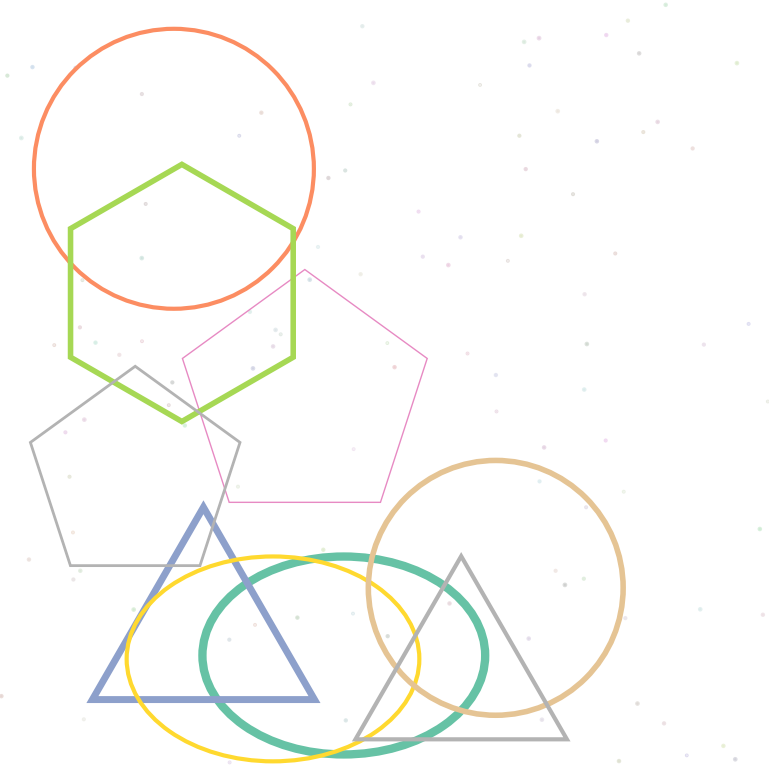[{"shape": "oval", "thickness": 3, "radius": 0.92, "center": [0.447, 0.149]}, {"shape": "circle", "thickness": 1.5, "radius": 0.91, "center": [0.226, 0.781]}, {"shape": "triangle", "thickness": 2.5, "radius": 0.83, "center": [0.264, 0.175]}, {"shape": "pentagon", "thickness": 0.5, "radius": 0.84, "center": [0.396, 0.483]}, {"shape": "hexagon", "thickness": 2, "radius": 0.83, "center": [0.236, 0.62]}, {"shape": "oval", "thickness": 1.5, "radius": 0.95, "center": [0.355, 0.144]}, {"shape": "circle", "thickness": 2, "radius": 0.83, "center": [0.644, 0.237]}, {"shape": "pentagon", "thickness": 1, "radius": 0.72, "center": [0.176, 0.381]}, {"shape": "triangle", "thickness": 1.5, "radius": 0.79, "center": [0.599, 0.119]}]